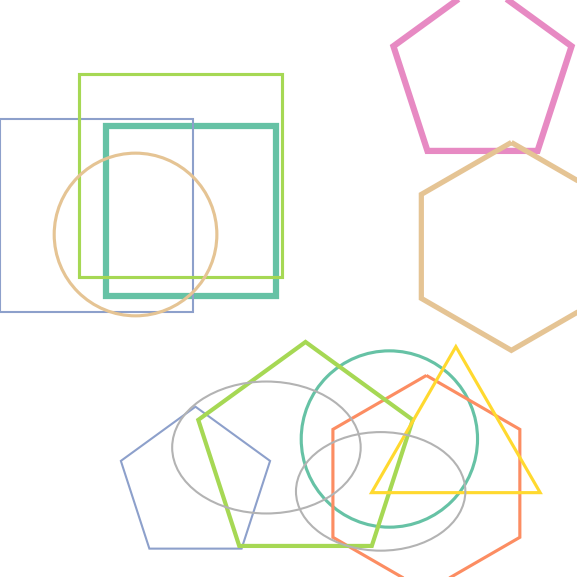[{"shape": "square", "thickness": 3, "radius": 0.74, "center": [0.331, 0.634]}, {"shape": "circle", "thickness": 1.5, "radius": 0.76, "center": [0.674, 0.239]}, {"shape": "hexagon", "thickness": 1.5, "radius": 0.93, "center": [0.738, 0.162]}, {"shape": "pentagon", "thickness": 1, "radius": 0.68, "center": [0.338, 0.159]}, {"shape": "square", "thickness": 1, "radius": 0.84, "center": [0.168, 0.625]}, {"shape": "pentagon", "thickness": 3, "radius": 0.81, "center": [0.835, 0.869]}, {"shape": "pentagon", "thickness": 2, "radius": 0.98, "center": [0.529, 0.212]}, {"shape": "square", "thickness": 1.5, "radius": 0.88, "center": [0.313, 0.696]}, {"shape": "triangle", "thickness": 1.5, "radius": 0.84, "center": [0.789, 0.23]}, {"shape": "hexagon", "thickness": 2.5, "radius": 0.9, "center": [0.885, 0.572]}, {"shape": "circle", "thickness": 1.5, "radius": 0.7, "center": [0.235, 0.593]}, {"shape": "oval", "thickness": 1, "radius": 0.82, "center": [0.461, 0.224]}, {"shape": "oval", "thickness": 1, "radius": 0.73, "center": [0.659, 0.148]}]